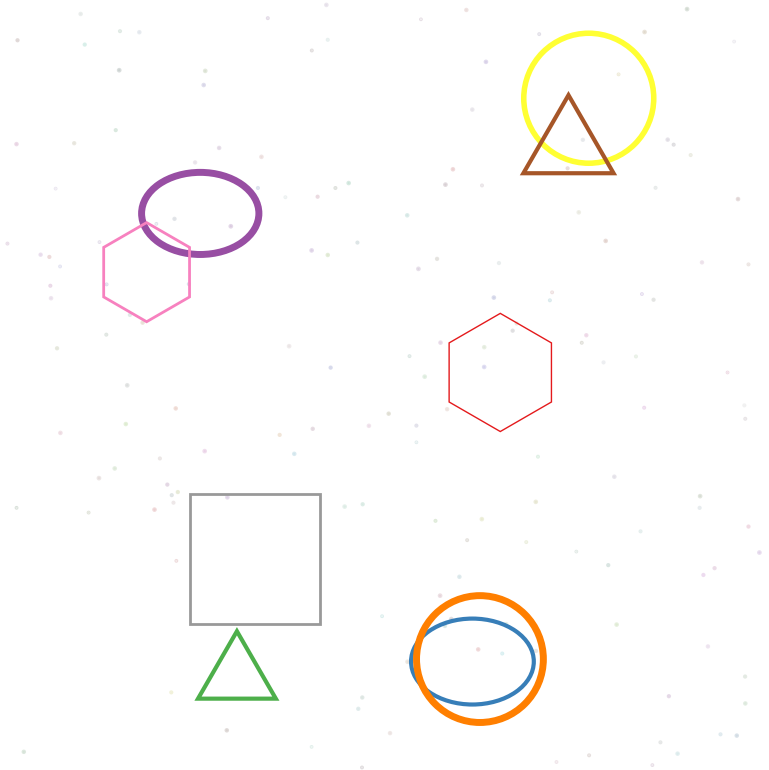[{"shape": "hexagon", "thickness": 0.5, "radius": 0.38, "center": [0.65, 0.516]}, {"shape": "oval", "thickness": 1.5, "radius": 0.4, "center": [0.614, 0.141]}, {"shape": "triangle", "thickness": 1.5, "radius": 0.29, "center": [0.308, 0.122]}, {"shape": "oval", "thickness": 2.5, "radius": 0.38, "center": [0.26, 0.723]}, {"shape": "circle", "thickness": 2.5, "radius": 0.41, "center": [0.623, 0.144]}, {"shape": "circle", "thickness": 2, "radius": 0.42, "center": [0.765, 0.872]}, {"shape": "triangle", "thickness": 1.5, "radius": 0.34, "center": [0.738, 0.809]}, {"shape": "hexagon", "thickness": 1, "radius": 0.32, "center": [0.19, 0.647]}, {"shape": "square", "thickness": 1, "radius": 0.42, "center": [0.331, 0.274]}]